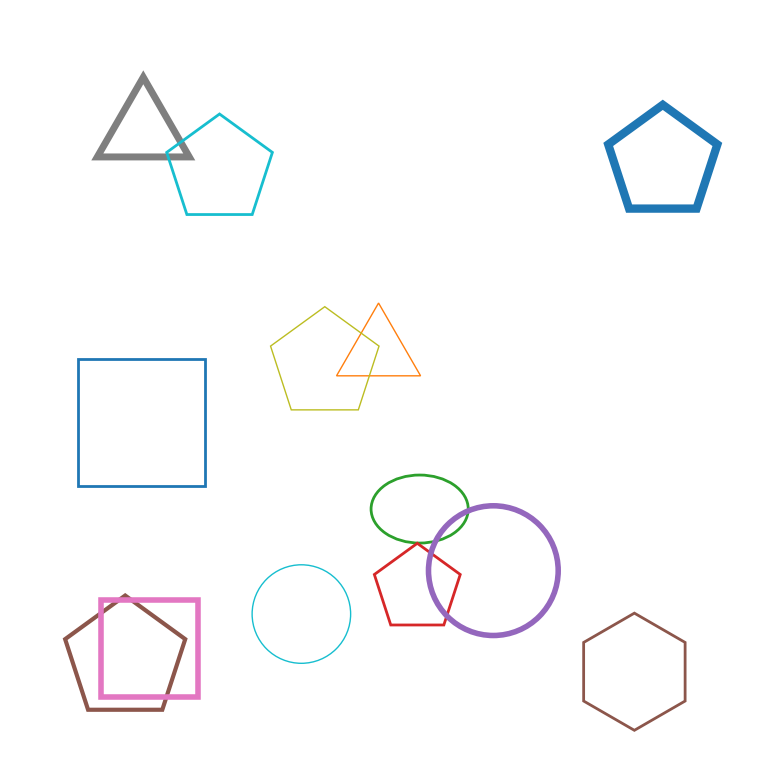[{"shape": "square", "thickness": 1, "radius": 0.41, "center": [0.184, 0.452]}, {"shape": "pentagon", "thickness": 3, "radius": 0.37, "center": [0.861, 0.789]}, {"shape": "triangle", "thickness": 0.5, "radius": 0.32, "center": [0.492, 0.543]}, {"shape": "oval", "thickness": 1, "radius": 0.32, "center": [0.545, 0.339]}, {"shape": "pentagon", "thickness": 1, "radius": 0.29, "center": [0.542, 0.236]}, {"shape": "circle", "thickness": 2, "radius": 0.42, "center": [0.641, 0.259]}, {"shape": "hexagon", "thickness": 1, "radius": 0.38, "center": [0.824, 0.128]}, {"shape": "pentagon", "thickness": 1.5, "radius": 0.41, "center": [0.163, 0.145]}, {"shape": "square", "thickness": 2, "radius": 0.32, "center": [0.194, 0.158]}, {"shape": "triangle", "thickness": 2.5, "radius": 0.34, "center": [0.186, 0.831]}, {"shape": "pentagon", "thickness": 0.5, "radius": 0.37, "center": [0.422, 0.528]}, {"shape": "circle", "thickness": 0.5, "radius": 0.32, "center": [0.391, 0.203]}, {"shape": "pentagon", "thickness": 1, "radius": 0.36, "center": [0.285, 0.78]}]